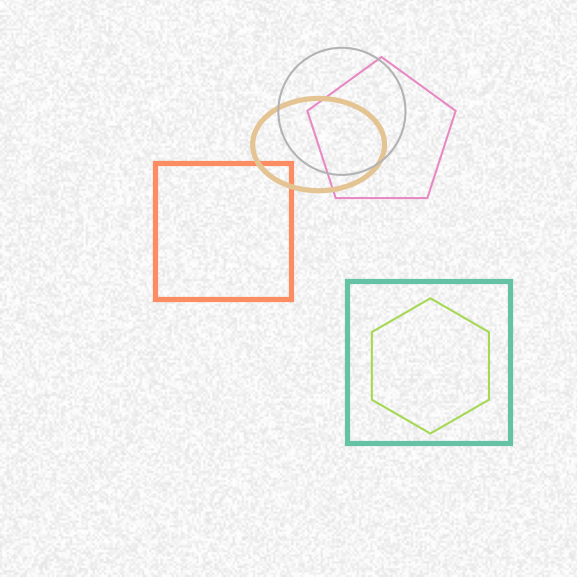[{"shape": "square", "thickness": 2.5, "radius": 0.7, "center": [0.742, 0.372]}, {"shape": "square", "thickness": 2.5, "radius": 0.59, "center": [0.386, 0.599]}, {"shape": "pentagon", "thickness": 1, "radius": 0.68, "center": [0.661, 0.765]}, {"shape": "hexagon", "thickness": 1, "radius": 0.59, "center": [0.745, 0.366]}, {"shape": "oval", "thickness": 2.5, "radius": 0.57, "center": [0.552, 0.749]}, {"shape": "circle", "thickness": 1, "radius": 0.55, "center": [0.592, 0.806]}]